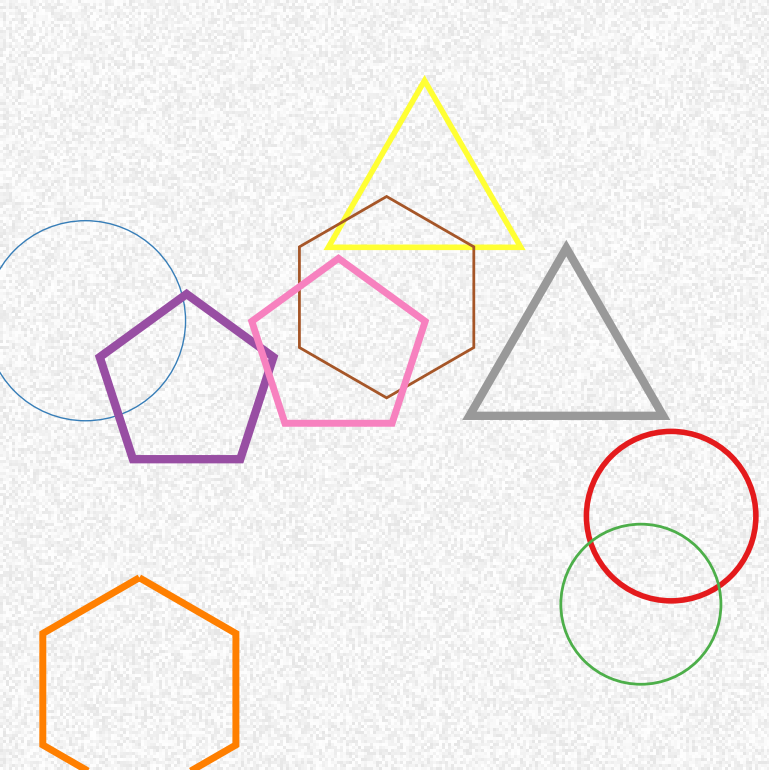[{"shape": "circle", "thickness": 2, "radius": 0.55, "center": [0.872, 0.33]}, {"shape": "circle", "thickness": 0.5, "radius": 0.65, "center": [0.111, 0.583]}, {"shape": "circle", "thickness": 1, "radius": 0.52, "center": [0.832, 0.215]}, {"shape": "pentagon", "thickness": 3, "radius": 0.59, "center": [0.242, 0.5]}, {"shape": "hexagon", "thickness": 2.5, "radius": 0.72, "center": [0.181, 0.105]}, {"shape": "triangle", "thickness": 2, "radius": 0.72, "center": [0.551, 0.751]}, {"shape": "hexagon", "thickness": 1, "radius": 0.65, "center": [0.502, 0.614]}, {"shape": "pentagon", "thickness": 2.5, "radius": 0.59, "center": [0.44, 0.546]}, {"shape": "triangle", "thickness": 3, "radius": 0.73, "center": [0.735, 0.533]}]